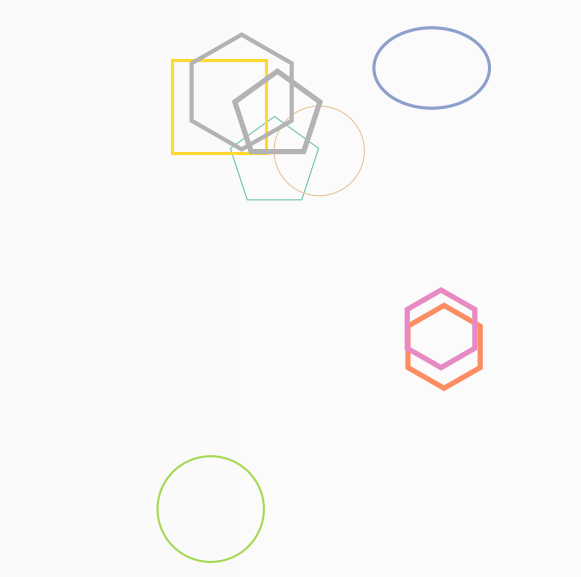[{"shape": "pentagon", "thickness": 0.5, "radius": 0.4, "center": [0.472, 0.718]}, {"shape": "hexagon", "thickness": 2.5, "radius": 0.36, "center": [0.764, 0.399]}, {"shape": "oval", "thickness": 1.5, "radius": 0.5, "center": [0.743, 0.881]}, {"shape": "hexagon", "thickness": 2.5, "radius": 0.34, "center": [0.759, 0.43]}, {"shape": "circle", "thickness": 1, "radius": 0.46, "center": [0.363, 0.118]}, {"shape": "square", "thickness": 1.5, "radius": 0.4, "center": [0.377, 0.815]}, {"shape": "circle", "thickness": 0.5, "radius": 0.39, "center": [0.549, 0.738]}, {"shape": "hexagon", "thickness": 2, "radius": 0.5, "center": [0.416, 0.84]}, {"shape": "pentagon", "thickness": 2.5, "radius": 0.38, "center": [0.477, 0.799]}]